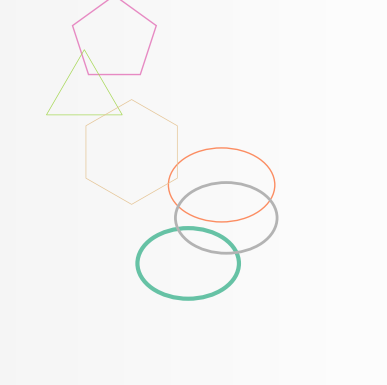[{"shape": "oval", "thickness": 3, "radius": 0.65, "center": [0.486, 0.316]}, {"shape": "oval", "thickness": 1, "radius": 0.69, "center": [0.572, 0.52]}, {"shape": "pentagon", "thickness": 1, "radius": 0.57, "center": [0.295, 0.898]}, {"shape": "triangle", "thickness": 0.5, "radius": 0.56, "center": [0.218, 0.758]}, {"shape": "hexagon", "thickness": 0.5, "radius": 0.68, "center": [0.34, 0.605]}, {"shape": "oval", "thickness": 2, "radius": 0.66, "center": [0.584, 0.434]}]